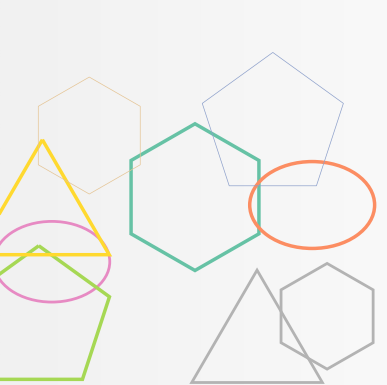[{"shape": "hexagon", "thickness": 2.5, "radius": 0.95, "center": [0.503, 0.488]}, {"shape": "oval", "thickness": 2.5, "radius": 0.81, "center": [0.806, 0.468]}, {"shape": "pentagon", "thickness": 0.5, "radius": 0.96, "center": [0.704, 0.672]}, {"shape": "oval", "thickness": 2, "radius": 0.75, "center": [0.134, 0.32]}, {"shape": "pentagon", "thickness": 2.5, "radius": 0.96, "center": [0.1, 0.17]}, {"shape": "triangle", "thickness": 2.5, "radius": 1.0, "center": [0.109, 0.438]}, {"shape": "hexagon", "thickness": 0.5, "radius": 0.76, "center": [0.23, 0.648]}, {"shape": "hexagon", "thickness": 2, "radius": 0.69, "center": [0.844, 0.179]}, {"shape": "triangle", "thickness": 2, "radius": 0.97, "center": [0.663, 0.104]}]